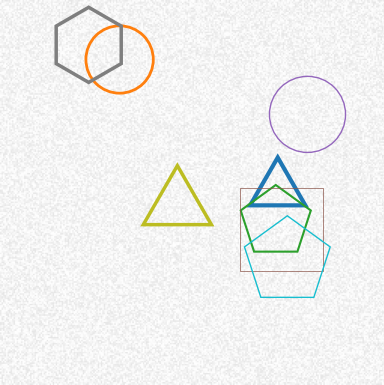[{"shape": "triangle", "thickness": 3, "radius": 0.41, "center": [0.721, 0.508]}, {"shape": "circle", "thickness": 2, "radius": 0.44, "center": [0.311, 0.845]}, {"shape": "pentagon", "thickness": 1.5, "radius": 0.48, "center": [0.716, 0.424]}, {"shape": "circle", "thickness": 1, "radius": 0.49, "center": [0.799, 0.703]}, {"shape": "square", "thickness": 0.5, "radius": 0.54, "center": [0.732, 0.404]}, {"shape": "hexagon", "thickness": 2.5, "radius": 0.49, "center": [0.23, 0.884]}, {"shape": "triangle", "thickness": 2.5, "radius": 0.51, "center": [0.461, 0.468]}, {"shape": "pentagon", "thickness": 1, "radius": 0.59, "center": [0.746, 0.322]}]